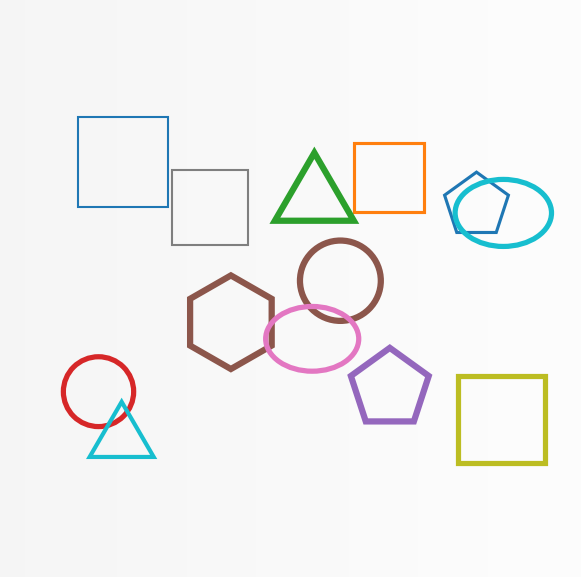[{"shape": "pentagon", "thickness": 1.5, "radius": 0.29, "center": [0.82, 0.643]}, {"shape": "square", "thickness": 1, "radius": 0.39, "center": [0.211, 0.718]}, {"shape": "square", "thickness": 1.5, "radius": 0.3, "center": [0.669, 0.691]}, {"shape": "triangle", "thickness": 3, "radius": 0.39, "center": [0.541, 0.656]}, {"shape": "circle", "thickness": 2.5, "radius": 0.3, "center": [0.169, 0.321]}, {"shape": "pentagon", "thickness": 3, "radius": 0.35, "center": [0.671, 0.326]}, {"shape": "circle", "thickness": 3, "radius": 0.35, "center": [0.586, 0.513]}, {"shape": "hexagon", "thickness": 3, "radius": 0.41, "center": [0.397, 0.441]}, {"shape": "oval", "thickness": 2.5, "radius": 0.4, "center": [0.537, 0.412]}, {"shape": "square", "thickness": 1, "radius": 0.32, "center": [0.361, 0.64]}, {"shape": "square", "thickness": 2.5, "radius": 0.37, "center": [0.863, 0.273]}, {"shape": "oval", "thickness": 2.5, "radius": 0.41, "center": [0.866, 0.63]}, {"shape": "triangle", "thickness": 2, "radius": 0.32, "center": [0.209, 0.24]}]